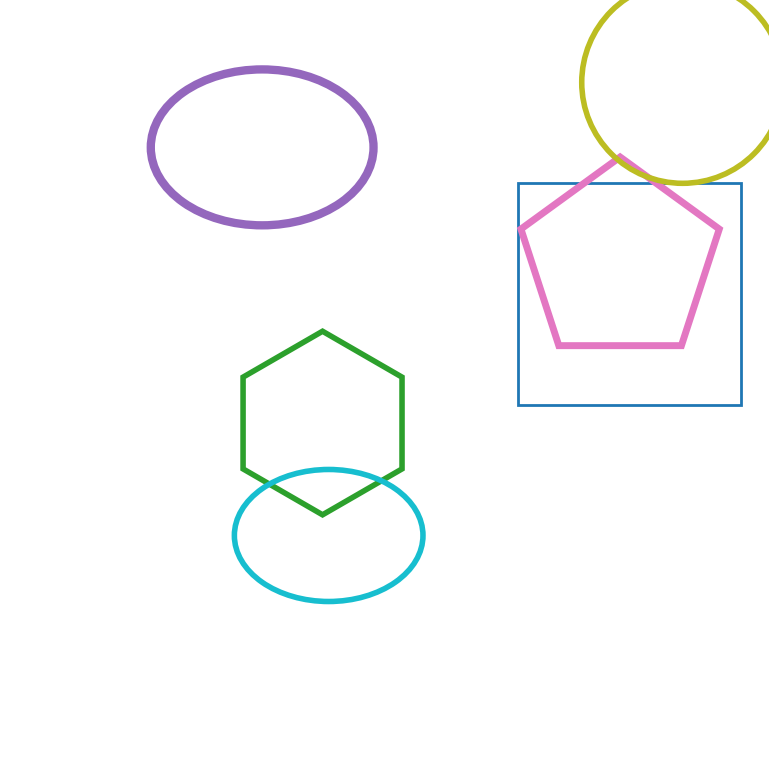[{"shape": "square", "thickness": 1, "radius": 0.72, "center": [0.817, 0.618]}, {"shape": "hexagon", "thickness": 2, "radius": 0.6, "center": [0.419, 0.451]}, {"shape": "oval", "thickness": 3, "radius": 0.72, "center": [0.34, 0.809]}, {"shape": "pentagon", "thickness": 2.5, "radius": 0.68, "center": [0.805, 0.661]}, {"shape": "circle", "thickness": 2, "radius": 0.66, "center": [0.887, 0.893]}, {"shape": "oval", "thickness": 2, "radius": 0.61, "center": [0.427, 0.305]}]